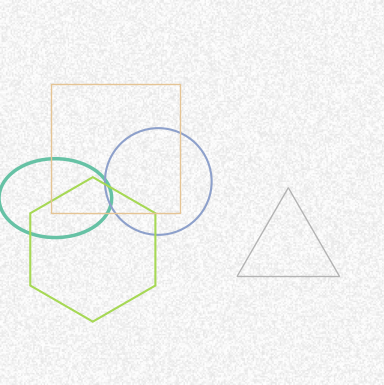[{"shape": "oval", "thickness": 2.5, "radius": 0.73, "center": [0.144, 0.485]}, {"shape": "circle", "thickness": 1.5, "radius": 0.69, "center": [0.411, 0.529]}, {"shape": "hexagon", "thickness": 1.5, "radius": 0.94, "center": [0.241, 0.352]}, {"shape": "square", "thickness": 1, "radius": 0.84, "center": [0.3, 0.614]}, {"shape": "triangle", "thickness": 1, "radius": 0.77, "center": [0.749, 0.359]}]